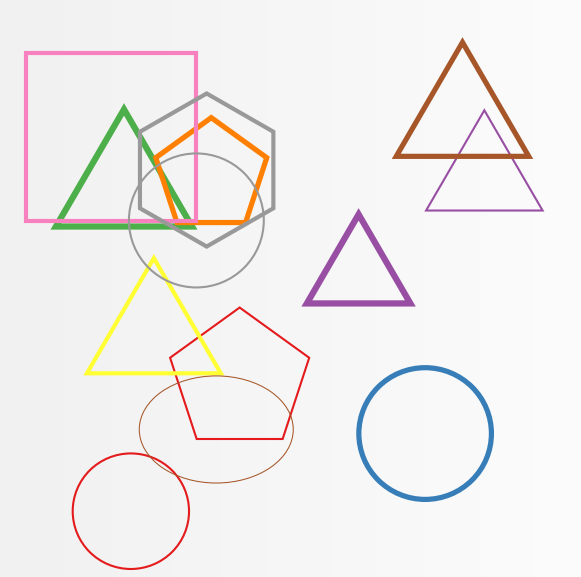[{"shape": "pentagon", "thickness": 1, "radius": 0.63, "center": [0.412, 0.341]}, {"shape": "circle", "thickness": 1, "radius": 0.5, "center": [0.225, 0.114]}, {"shape": "circle", "thickness": 2.5, "radius": 0.57, "center": [0.731, 0.248]}, {"shape": "triangle", "thickness": 3, "radius": 0.68, "center": [0.213, 0.675]}, {"shape": "triangle", "thickness": 1, "radius": 0.58, "center": [0.833, 0.692]}, {"shape": "triangle", "thickness": 3, "radius": 0.51, "center": [0.617, 0.525]}, {"shape": "pentagon", "thickness": 2.5, "radius": 0.5, "center": [0.363, 0.695]}, {"shape": "triangle", "thickness": 2, "radius": 0.66, "center": [0.265, 0.419]}, {"shape": "triangle", "thickness": 2.5, "radius": 0.66, "center": [0.796, 0.794]}, {"shape": "oval", "thickness": 0.5, "radius": 0.66, "center": [0.372, 0.255]}, {"shape": "square", "thickness": 2, "radius": 0.73, "center": [0.191, 0.762]}, {"shape": "hexagon", "thickness": 2, "radius": 0.66, "center": [0.356, 0.705]}, {"shape": "circle", "thickness": 1, "radius": 0.58, "center": [0.338, 0.617]}]